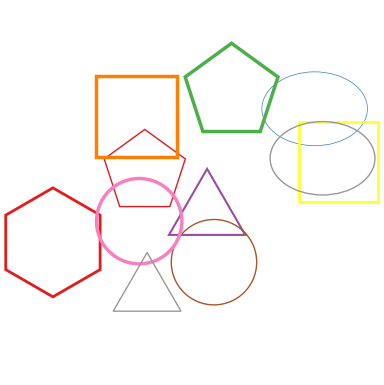[{"shape": "hexagon", "thickness": 2, "radius": 0.71, "center": [0.137, 0.371]}, {"shape": "pentagon", "thickness": 1, "radius": 0.55, "center": [0.376, 0.553]}, {"shape": "oval", "thickness": 0.5, "radius": 0.69, "center": [0.817, 0.717]}, {"shape": "pentagon", "thickness": 2.5, "radius": 0.63, "center": [0.601, 0.761]}, {"shape": "triangle", "thickness": 1.5, "radius": 0.57, "center": [0.538, 0.447]}, {"shape": "square", "thickness": 2.5, "radius": 0.52, "center": [0.354, 0.698]}, {"shape": "square", "thickness": 2, "radius": 0.52, "center": [0.879, 0.579]}, {"shape": "circle", "thickness": 1, "radius": 0.55, "center": [0.556, 0.319]}, {"shape": "circle", "thickness": 2.5, "radius": 0.55, "center": [0.362, 0.425]}, {"shape": "oval", "thickness": 1, "radius": 0.68, "center": [0.838, 0.589]}, {"shape": "triangle", "thickness": 1, "radius": 0.51, "center": [0.382, 0.242]}]